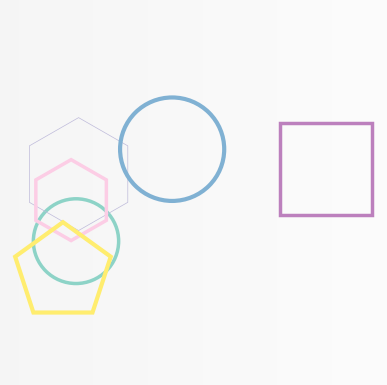[{"shape": "circle", "thickness": 2.5, "radius": 0.55, "center": [0.196, 0.374]}, {"shape": "hexagon", "thickness": 0.5, "radius": 0.73, "center": [0.203, 0.548]}, {"shape": "circle", "thickness": 3, "radius": 0.67, "center": [0.444, 0.612]}, {"shape": "hexagon", "thickness": 2.5, "radius": 0.53, "center": [0.183, 0.48]}, {"shape": "square", "thickness": 2.5, "radius": 0.59, "center": [0.841, 0.561]}, {"shape": "pentagon", "thickness": 3, "radius": 0.65, "center": [0.162, 0.293]}]